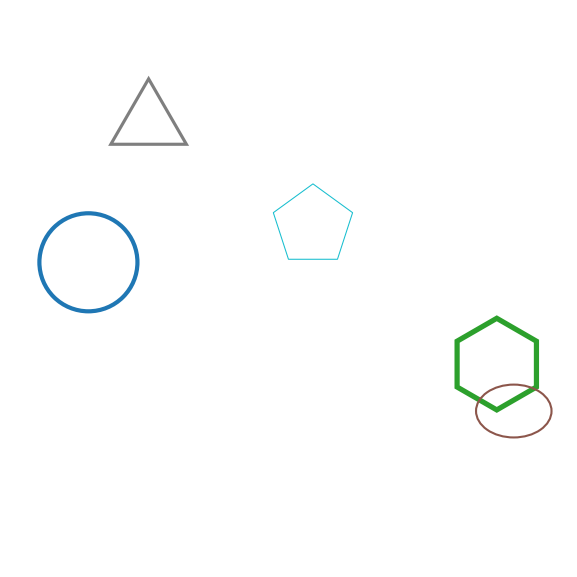[{"shape": "circle", "thickness": 2, "radius": 0.42, "center": [0.153, 0.545]}, {"shape": "hexagon", "thickness": 2.5, "radius": 0.4, "center": [0.86, 0.369]}, {"shape": "oval", "thickness": 1, "radius": 0.33, "center": [0.89, 0.287]}, {"shape": "triangle", "thickness": 1.5, "radius": 0.38, "center": [0.257, 0.787]}, {"shape": "pentagon", "thickness": 0.5, "radius": 0.36, "center": [0.542, 0.609]}]